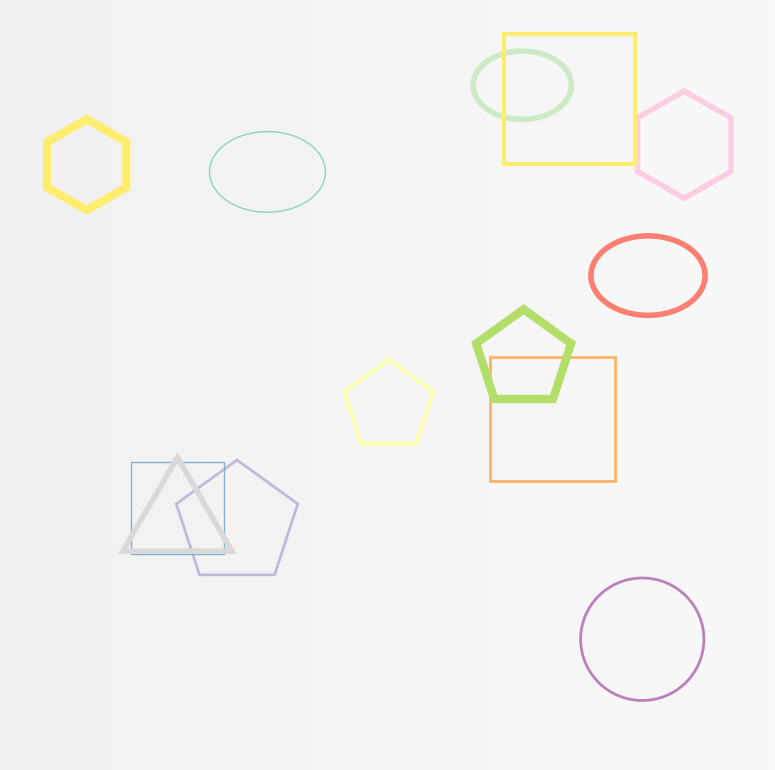[{"shape": "oval", "thickness": 0.5, "radius": 0.37, "center": [0.345, 0.777]}, {"shape": "pentagon", "thickness": 1.5, "radius": 0.3, "center": [0.502, 0.472]}, {"shape": "pentagon", "thickness": 1, "radius": 0.41, "center": [0.306, 0.32]}, {"shape": "oval", "thickness": 2, "radius": 0.37, "center": [0.836, 0.642]}, {"shape": "square", "thickness": 0.5, "radius": 0.3, "center": [0.229, 0.341]}, {"shape": "square", "thickness": 1, "radius": 0.4, "center": [0.713, 0.456]}, {"shape": "pentagon", "thickness": 3, "radius": 0.32, "center": [0.676, 0.534]}, {"shape": "hexagon", "thickness": 2, "radius": 0.35, "center": [0.883, 0.812]}, {"shape": "triangle", "thickness": 2, "radius": 0.41, "center": [0.229, 0.325]}, {"shape": "circle", "thickness": 1, "radius": 0.4, "center": [0.829, 0.17]}, {"shape": "oval", "thickness": 2, "radius": 0.32, "center": [0.674, 0.889]}, {"shape": "square", "thickness": 1.5, "radius": 0.42, "center": [0.735, 0.871]}, {"shape": "hexagon", "thickness": 3, "radius": 0.29, "center": [0.112, 0.786]}]